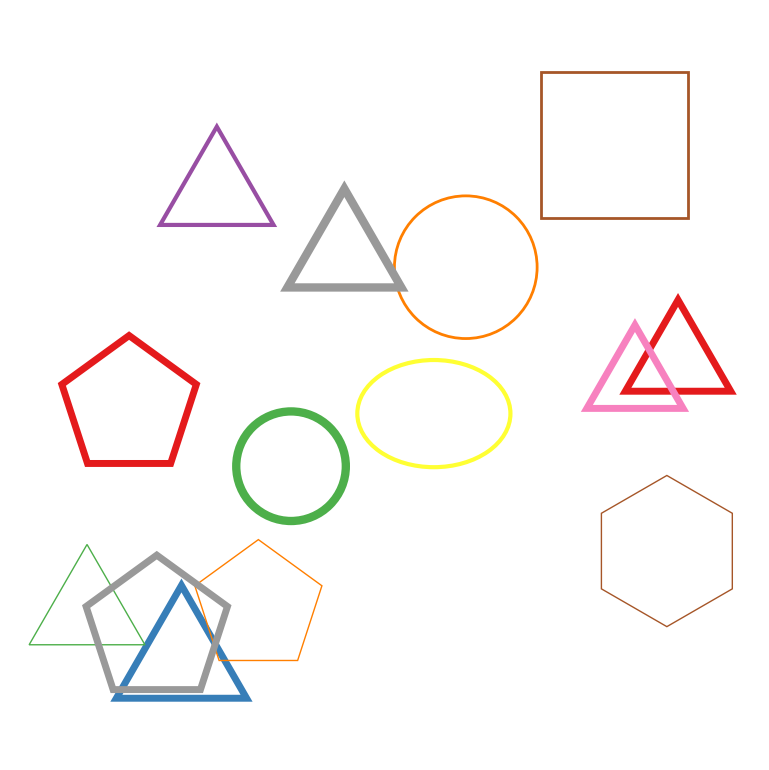[{"shape": "pentagon", "thickness": 2.5, "radius": 0.46, "center": [0.168, 0.472]}, {"shape": "triangle", "thickness": 2.5, "radius": 0.4, "center": [0.881, 0.531]}, {"shape": "triangle", "thickness": 2.5, "radius": 0.49, "center": [0.236, 0.142]}, {"shape": "triangle", "thickness": 0.5, "radius": 0.43, "center": [0.113, 0.206]}, {"shape": "circle", "thickness": 3, "radius": 0.36, "center": [0.378, 0.395]}, {"shape": "triangle", "thickness": 1.5, "radius": 0.43, "center": [0.282, 0.75]}, {"shape": "pentagon", "thickness": 0.5, "radius": 0.43, "center": [0.336, 0.212]}, {"shape": "circle", "thickness": 1, "radius": 0.46, "center": [0.605, 0.653]}, {"shape": "oval", "thickness": 1.5, "radius": 0.5, "center": [0.563, 0.463]}, {"shape": "square", "thickness": 1, "radius": 0.48, "center": [0.798, 0.812]}, {"shape": "hexagon", "thickness": 0.5, "radius": 0.49, "center": [0.866, 0.284]}, {"shape": "triangle", "thickness": 2.5, "radius": 0.36, "center": [0.825, 0.506]}, {"shape": "triangle", "thickness": 3, "radius": 0.43, "center": [0.447, 0.669]}, {"shape": "pentagon", "thickness": 2.5, "radius": 0.48, "center": [0.204, 0.183]}]